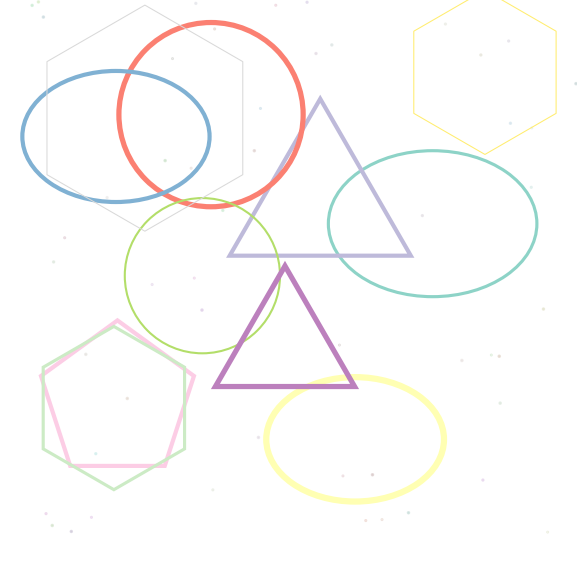[{"shape": "oval", "thickness": 1.5, "radius": 0.9, "center": [0.749, 0.612]}, {"shape": "oval", "thickness": 3, "radius": 0.77, "center": [0.615, 0.238]}, {"shape": "triangle", "thickness": 2, "radius": 0.91, "center": [0.555, 0.647]}, {"shape": "circle", "thickness": 2.5, "radius": 0.8, "center": [0.365, 0.801]}, {"shape": "oval", "thickness": 2, "radius": 0.81, "center": [0.201, 0.763]}, {"shape": "circle", "thickness": 1, "radius": 0.67, "center": [0.35, 0.522]}, {"shape": "pentagon", "thickness": 2, "radius": 0.7, "center": [0.203, 0.305]}, {"shape": "hexagon", "thickness": 0.5, "radius": 0.98, "center": [0.251, 0.795]}, {"shape": "triangle", "thickness": 2.5, "radius": 0.7, "center": [0.493, 0.399]}, {"shape": "hexagon", "thickness": 1.5, "radius": 0.71, "center": [0.197, 0.293]}, {"shape": "hexagon", "thickness": 0.5, "radius": 0.71, "center": [0.84, 0.874]}]